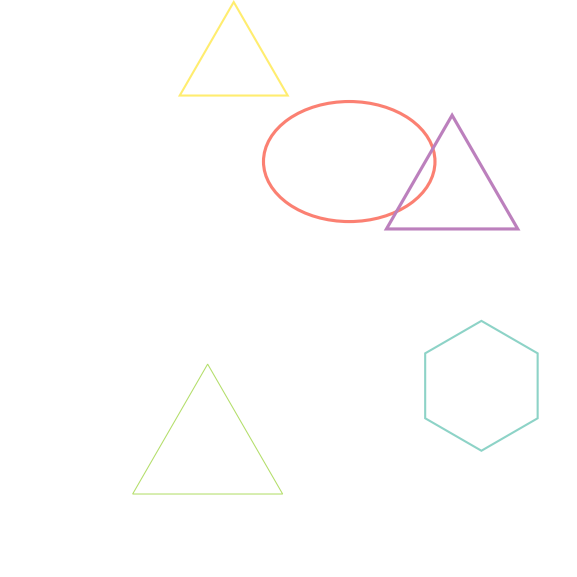[{"shape": "hexagon", "thickness": 1, "radius": 0.56, "center": [0.834, 0.331]}, {"shape": "oval", "thickness": 1.5, "radius": 0.74, "center": [0.605, 0.719]}, {"shape": "triangle", "thickness": 0.5, "radius": 0.75, "center": [0.36, 0.219]}, {"shape": "triangle", "thickness": 1.5, "radius": 0.66, "center": [0.783, 0.668]}, {"shape": "triangle", "thickness": 1, "radius": 0.54, "center": [0.405, 0.888]}]